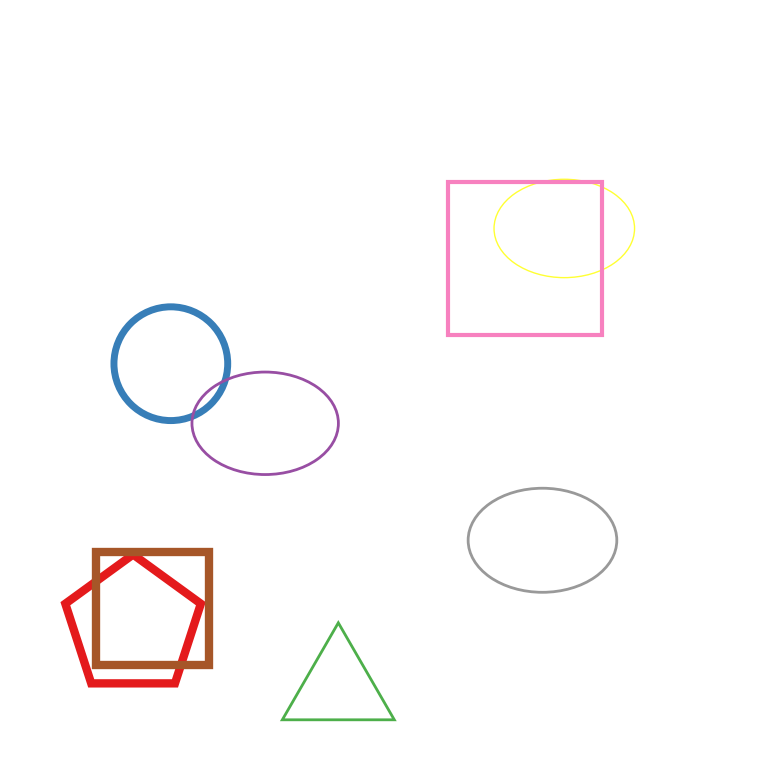[{"shape": "pentagon", "thickness": 3, "radius": 0.46, "center": [0.173, 0.187]}, {"shape": "circle", "thickness": 2.5, "radius": 0.37, "center": [0.222, 0.528]}, {"shape": "triangle", "thickness": 1, "radius": 0.42, "center": [0.439, 0.107]}, {"shape": "oval", "thickness": 1, "radius": 0.48, "center": [0.344, 0.45]}, {"shape": "oval", "thickness": 0.5, "radius": 0.46, "center": [0.733, 0.703]}, {"shape": "square", "thickness": 3, "radius": 0.37, "center": [0.198, 0.21]}, {"shape": "square", "thickness": 1.5, "radius": 0.5, "center": [0.682, 0.664]}, {"shape": "oval", "thickness": 1, "radius": 0.48, "center": [0.705, 0.298]}]